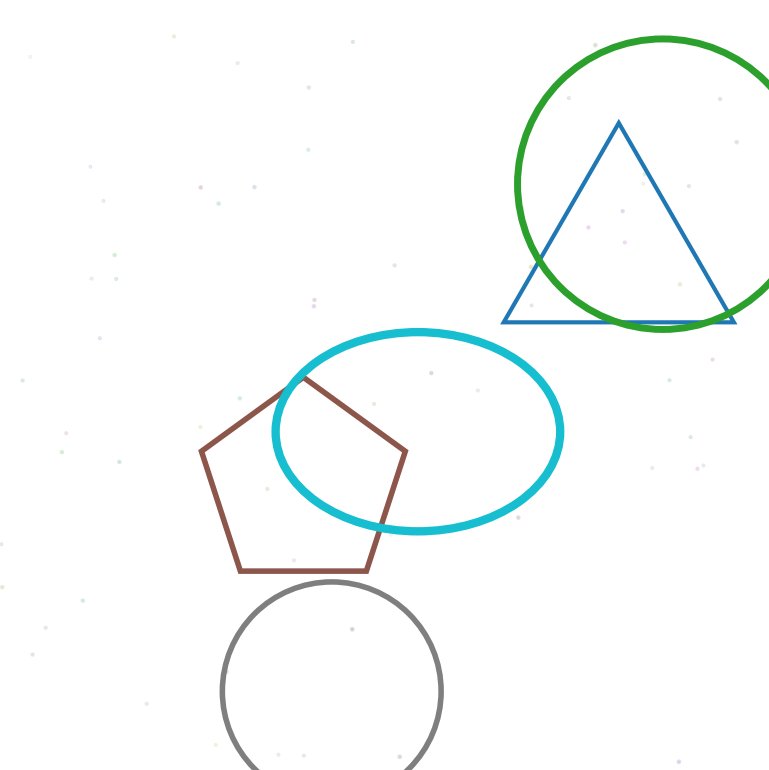[{"shape": "triangle", "thickness": 1.5, "radius": 0.86, "center": [0.804, 0.668]}, {"shape": "circle", "thickness": 2.5, "radius": 0.94, "center": [0.861, 0.761]}, {"shape": "pentagon", "thickness": 2, "radius": 0.7, "center": [0.394, 0.371]}, {"shape": "circle", "thickness": 2, "radius": 0.71, "center": [0.431, 0.102]}, {"shape": "oval", "thickness": 3, "radius": 0.92, "center": [0.543, 0.439]}]